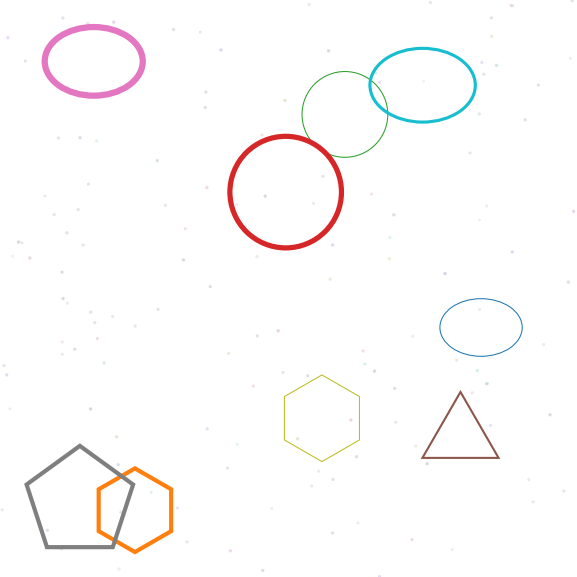[{"shape": "oval", "thickness": 0.5, "radius": 0.36, "center": [0.833, 0.432]}, {"shape": "hexagon", "thickness": 2, "radius": 0.36, "center": [0.234, 0.116]}, {"shape": "circle", "thickness": 0.5, "radius": 0.37, "center": [0.597, 0.801]}, {"shape": "circle", "thickness": 2.5, "radius": 0.48, "center": [0.495, 0.666]}, {"shape": "triangle", "thickness": 1, "radius": 0.38, "center": [0.797, 0.244]}, {"shape": "oval", "thickness": 3, "radius": 0.42, "center": [0.162, 0.893]}, {"shape": "pentagon", "thickness": 2, "radius": 0.48, "center": [0.138, 0.13]}, {"shape": "hexagon", "thickness": 0.5, "radius": 0.38, "center": [0.557, 0.275]}, {"shape": "oval", "thickness": 1.5, "radius": 0.46, "center": [0.732, 0.852]}]